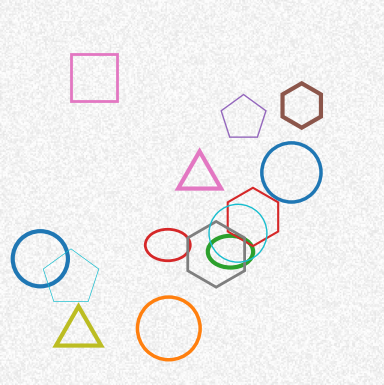[{"shape": "circle", "thickness": 2.5, "radius": 0.38, "center": [0.757, 0.552]}, {"shape": "circle", "thickness": 3, "radius": 0.36, "center": [0.105, 0.328]}, {"shape": "circle", "thickness": 2.5, "radius": 0.41, "center": [0.438, 0.147]}, {"shape": "oval", "thickness": 3, "radius": 0.29, "center": [0.599, 0.346]}, {"shape": "hexagon", "thickness": 1.5, "radius": 0.38, "center": [0.657, 0.437]}, {"shape": "oval", "thickness": 2, "radius": 0.29, "center": [0.436, 0.364]}, {"shape": "pentagon", "thickness": 1, "radius": 0.31, "center": [0.633, 0.693]}, {"shape": "hexagon", "thickness": 3, "radius": 0.29, "center": [0.784, 0.726]}, {"shape": "triangle", "thickness": 3, "radius": 0.32, "center": [0.518, 0.542]}, {"shape": "square", "thickness": 2, "radius": 0.3, "center": [0.244, 0.799]}, {"shape": "hexagon", "thickness": 2, "radius": 0.43, "center": [0.562, 0.339]}, {"shape": "triangle", "thickness": 3, "radius": 0.34, "center": [0.204, 0.136]}, {"shape": "circle", "thickness": 1, "radius": 0.38, "center": [0.618, 0.394]}, {"shape": "pentagon", "thickness": 0.5, "radius": 0.38, "center": [0.184, 0.278]}]